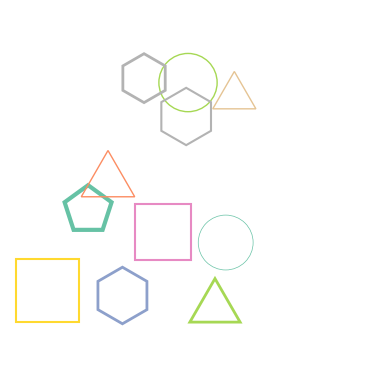[{"shape": "pentagon", "thickness": 3, "radius": 0.32, "center": [0.229, 0.455]}, {"shape": "circle", "thickness": 0.5, "radius": 0.36, "center": [0.586, 0.37]}, {"shape": "triangle", "thickness": 1, "radius": 0.4, "center": [0.281, 0.529]}, {"shape": "hexagon", "thickness": 2, "radius": 0.37, "center": [0.318, 0.232]}, {"shape": "square", "thickness": 1.5, "radius": 0.36, "center": [0.423, 0.397]}, {"shape": "triangle", "thickness": 2, "radius": 0.38, "center": [0.558, 0.201]}, {"shape": "circle", "thickness": 1, "radius": 0.38, "center": [0.488, 0.786]}, {"shape": "square", "thickness": 1.5, "radius": 0.41, "center": [0.123, 0.246]}, {"shape": "triangle", "thickness": 1, "radius": 0.32, "center": [0.609, 0.75]}, {"shape": "hexagon", "thickness": 2, "radius": 0.32, "center": [0.374, 0.797]}, {"shape": "hexagon", "thickness": 1.5, "radius": 0.37, "center": [0.484, 0.697]}]